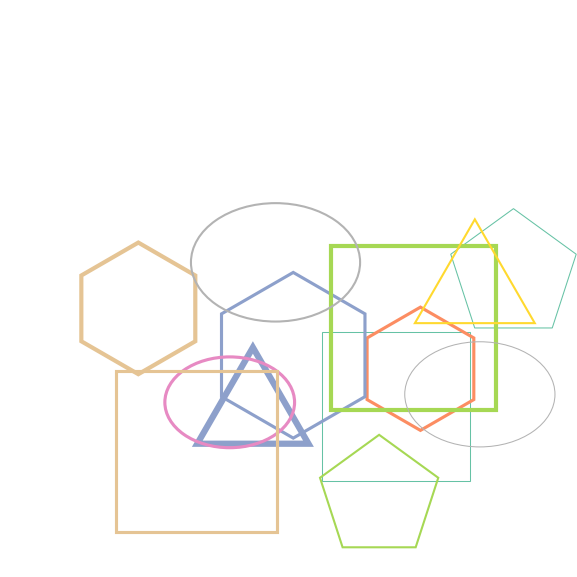[{"shape": "square", "thickness": 0.5, "radius": 0.64, "center": [0.686, 0.295]}, {"shape": "pentagon", "thickness": 0.5, "radius": 0.57, "center": [0.889, 0.524]}, {"shape": "hexagon", "thickness": 1.5, "radius": 0.53, "center": [0.728, 0.361]}, {"shape": "hexagon", "thickness": 1.5, "radius": 0.72, "center": [0.508, 0.384]}, {"shape": "triangle", "thickness": 3, "radius": 0.56, "center": [0.438, 0.286]}, {"shape": "oval", "thickness": 1.5, "radius": 0.56, "center": [0.398, 0.303]}, {"shape": "square", "thickness": 2, "radius": 0.71, "center": [0.716, 0.432]}, {"shape": "pentagon", "thickness": 1, "radius": 0.54, "center": [0.657, 0.139]}, {"shape": "triangle", "thickness": 1, "radius": 0.6, "center": [0.822, 0.499]}, {"shape": "square", "thickness": 1.5, "radius": 0.7, "center": [0.34, 0.218]}, {"shape": "hexagon", "thickness": 2, "radius": 0.57, "center": [0.24, 0.465]}, {"shape": "oval", "thickness": 0.5, "radius": 0.65, "center": [0.831, 0.316]}, {"shape": "oval", "thickness": 1, "radius": 0.73, "center": [0.477, 0.545]}]